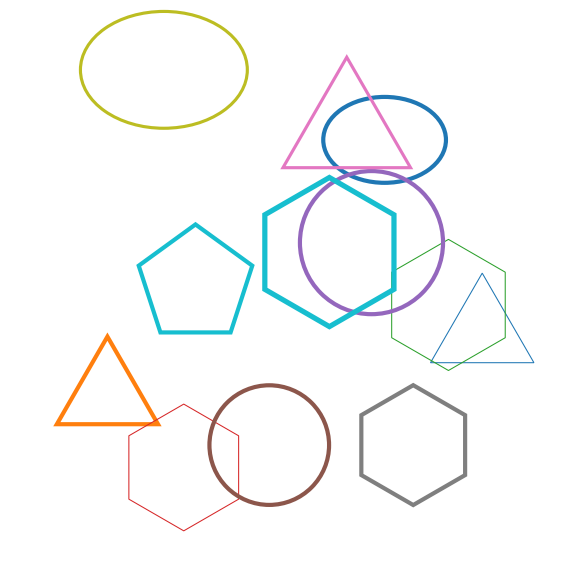[{"shape": "triangle", "thickness": 0.5, "radius": 0.52, "center": [0.835, 0.423]}, {"shape": "oval", "thickness": 2, "radius": 0.53, "center": [0.666, 0.757]}, {"shape": "triangle", "thickness": 2, "radius": 0.51, "center": [0.186, 0.315]}, {"shape": "hexagon", "thickness": 0.5, "radius": 0.57, "center": [0.777, 0.471]}, {"shape": "hexagon", "thickness": 0.5, "radius": 0.55, "center": [0.318, 0.19]}, {"shape": "circle", "thickness": 2, "radius": 0.62, "center": [0.643, 0.579]}, {"shape": "circle", "thickness": 2, "radius": 0.52, "center": [0.466, 0.228]}, {"shape": "triangle", "thickness": 1.5, "radius": 0.64, "center": [0.6, 0.773]}, {"shape": "hexagon", "thickness": 2, "radius": 0.52, "center": [0.716, 0.228]}, {"shape": "oval", "thickness": 1.5, "radius": 0.72, "center": [0.284, 0.878]}, {"shape": "pentagon", "thickness": 2, "radius": 0.52, "center": [0.339, 0.507]}, {"shape": "hexagon", "thickness": 2.5, "radius": 0.65, "center": [0.57, 0.563]}]